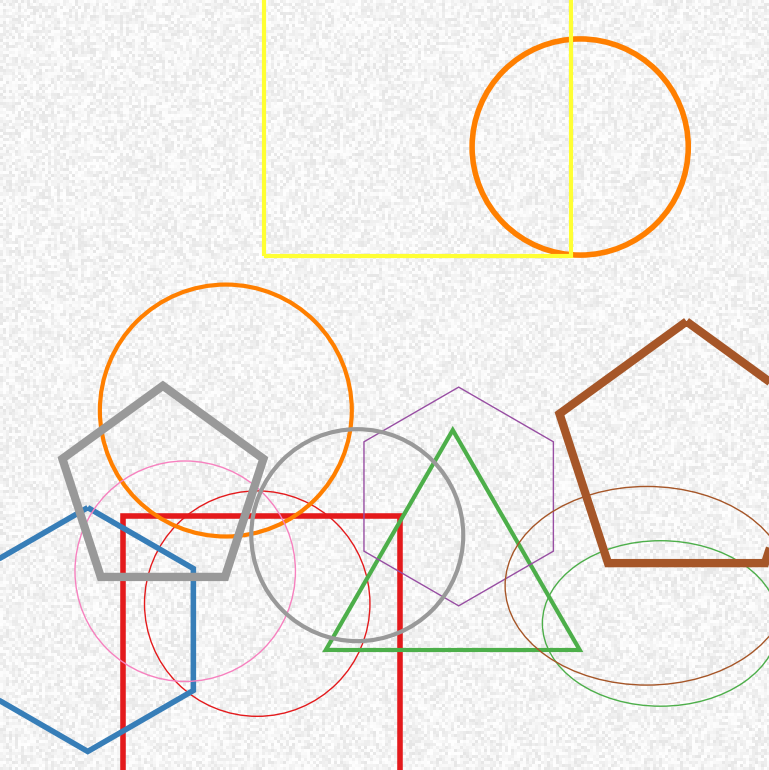[{"shape": "circle", "thickness": 0.5, "radius": 0.73, "center": [0.334, 0.216]}, {"shape": "square", "thickness": 2, "radius": 0.9, "center": [0.339, 0.15]}, {"shape": "hexagon", "thickness": 2, "radius": 0.79, "center": [0.114, 0.182]}, {"shape": "triangle", "thickness": 1.5, "radius": 0.95, "center": [0.588, 0.251]}, {"shape": "oval", "thickness": 0.5, "radius": 0.77, "center": [0.858, 0.19]}, {"shape": "hexagon", "thickness": 0.5, "radius": 0.71, "center": [0.596, 0.355]}, {"shape": "circle", "thickness": 2, "radius": 0.7, "center": [0.753, 0.809]}, {"shape": "circle", "thickness": 1.5, "radius": 0.82, "center": [0.293, 0.467]}, {"shape": "square", "thickness": 1.5, "radius": 1.0, "center": [0.543, 0.867]}, {"shape": "oval", "thickness": 0.5, "radius": 0.92, "center": [0.84, 0.239]}, {"shape": "pentagon", "thickness": 3, "radius": 0.87, "center": [0.892, 0.409]}, {"shape": "circle", "thickness": 0.5, "radius": 0.72, "center": [0.241, 0.258]}, {"shape": "circle", "thickness": 1.5, "radius": 0.69, "center": [0.464, 0.305]}, {"shape": "pentagon", "thickness": 3, "radius": 0.69, "center": [0.212, 0.362]}]